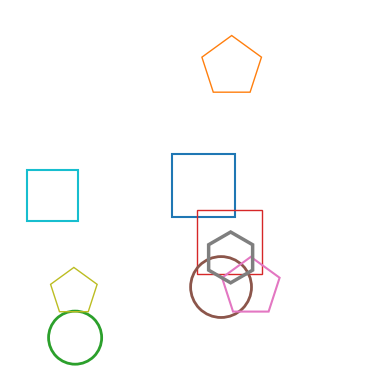[{"shape": "square", "thickness": 1.5, "radius": 0.41, "center": [0.529, 0.517]}, {"shape": "pentagon", "thickness": 1, "radius": 0.41, "center": [0.602, 0.826]}, {"shape": "circle", "thickness": 2, "radius": 0.34, "center": [0.195, 0.123]}, {"shape": "square", "thickness": 1, "radius": 0.42, "center": [0.596, 0.371]}, {"shape": "circle", "thickness": 2, "radius": 0.4, "center": [0.574, 0.254]}, {"shape": "pentagon", "thickness": 1.5, "radius": 0.39, "center": [0.651, 0.254]}, {"shape": "hexagon", "thickness": 2.5, "radius": 0.33, "center": [0.599, 0.331]}, {"shape": "pentagon", "thickness": 1, "radius": 0.32, "center": [0.192, 0.242]}, {"shape": "square", "thickness": 1.5, "radius": 0.33, "center": [0.136, 0.493]}]